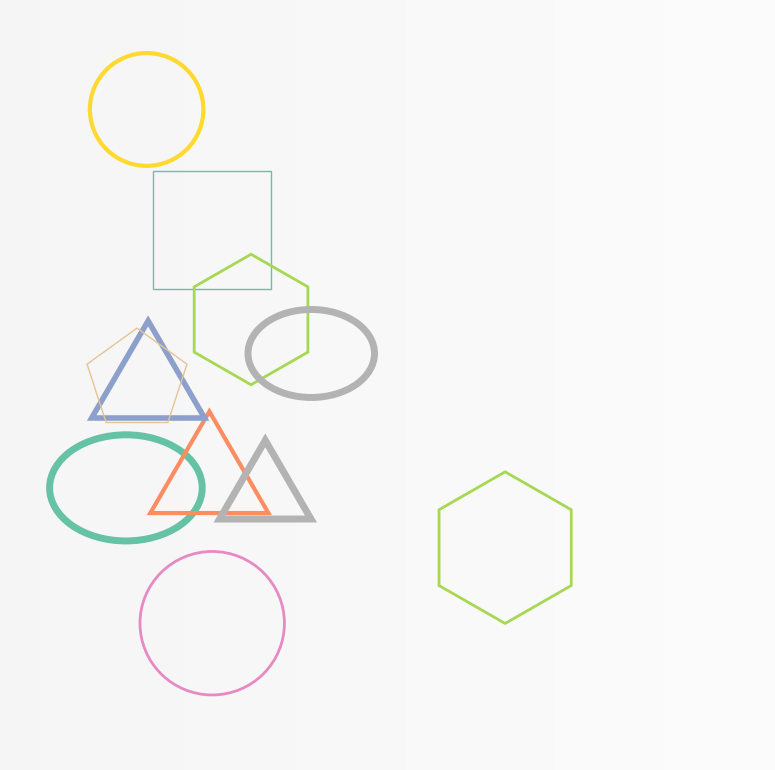[{"shape": "oval", "thickness": 2.5, "radius": 0.49, "center": [0.162, 0.366]}, {"shape": "square", "thickness": 0.5, "radius": 0.38, "center": [0.273, 0.701]}, {"shape": "triangle", "thickness": 1.5, "radius": 0.44, "center": [0.27, 0.378]}, {"shape": "triangle", "thickness": 2, "radius": 0.42, "center": [0.191, 0.499]}, {"shape": "circle", "thickness": 1, "radius": 0.47, "center": [0.274, 0.191]}, {"shape": "hexagon", "thickness": 1, "radius": 0.49, "center": [0.652, 0.289]}, {"shape": "hexagon", "thickness": 1, "radius": 0.42, "center": [0.324, 0.585]}, {"shape": "circle", "thickness": 1.5, "radius": 0.37, "center": [0.189, 0.858]}, {"shape": "pentagon", "thickness": 0.5, "radius": 0.34, "center": [0.177, 0.506]}, {"shape": "oval", "thickness": 2.5, "radius": 0.41, "center": [0.402, 0.541]}, {"shape": "triangle", "thickness": 2.5, "radius": 0.34, "center": [0.342, 0.36]}]